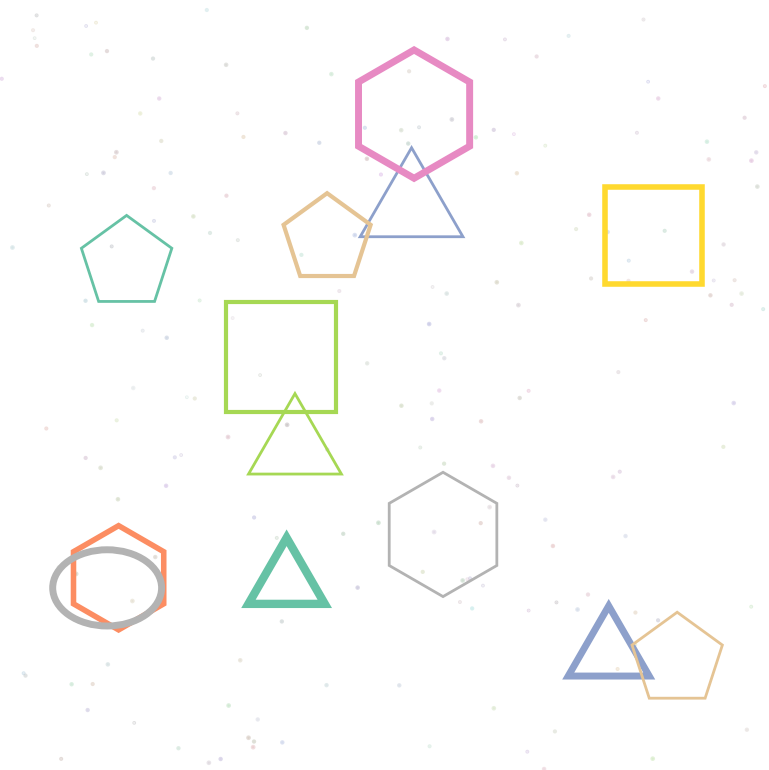[{"shape": "triangle", "thickness": 3, "radius": 0.29, "center": [0.372, 0.244]}, {"shape": "pentagon", "thickness": 1, "radius": 0.31, "center": [0.164, 0.658]}, {"shape": "hexagon", "thickness": 2, "radius": 0.34, "center": [0.154, 0.25]}, {"shape": "triangle", "thickness": 2.5, "radius": 0.3, "center": [0.791, 0.152]}, {"shape": "triangle", "thickness": 1, "radius": 0.39, "center": [0.534, 0.731]}, {"shape": "hexagon", "thickness": 2.5, "radius": 0.42, "center": [0.538, 0.852]}, {"shape": "triangle", "thickness": 1, "radius": 0.35, "center": [0.383, 0.419]}, {"shape": "square", "thickness": 1.5, "radius": 0.36, "center": [0.365, 0.536]}, {"shape": "square", "thickness": 2, "radius": 0.31, "center": [0.849, 0.695]}, {"shape": "pentagon", "thickness": 1, "radius": 0.31, "center": [0.879, 0.143]}, {"shape": "pentagon", "thickness": 1.5, "radius": 0.3, "center": [0.425, 0.69]}, {"shape": "hexagon", "thickness": 1, "radius": 0.4, "center": [0.575, 0.306]}, {"shape": "oval", "thickness": 2.5, "radius": 0.35, "center": [0.139, 0.237]}]